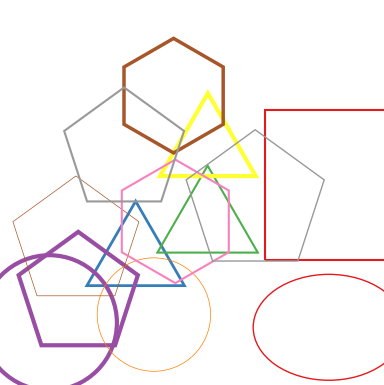[{"shape": "oval", "thickness": 1, "radius": 0.98, "center": [0.854, 0.15]}, {"shape": "square", "thickness": 1.5, "radius": 0.97, "center": [0.883, 0.519]}, {"shape": "triangle", "thickness": 2, "radius": 0.73, "center": [0.352, 0.331]}, {"shape": "triangle", "thickness": 1.5, "radius": 0.75, "center": [0.539, 0.419]}, {"shape": "circle", "thickness": 3, "radius": 0.88, "center": [0.128, 0.162]}, {"shape": "pentagon", "thickness": 3, "radius": 0.81, "center": [0.203, 0.235]}, {"shape": "circle", "thickness": 0.5, "radius": 0.74, "center": [0.4, 0.183]}, {"shape": "triangle", "thickness": 3, "radius": 0.72, "center": [0.54, 0.614]}, {"shape": "hexagon", "thickness": 2.5, "radius": 0.74, "center": [0.451, 0.752]}, {"shape": "pentagon", "thickness": 0.5, "radius": 0.86, "center": [0.197, 0.371]}, {"shape": "hexagon", "thickness": 1.5, "radius": 0.8, "center": [0.455, 0.425]}, {"shape": "pentagon", "thickness": 1.5, "radius": 0.82, "center": [0.322, 0.609]}, {"shape": "pentagon", "thickness": 1, "radius": 0.94, "center": [0.663, 0.474]}]